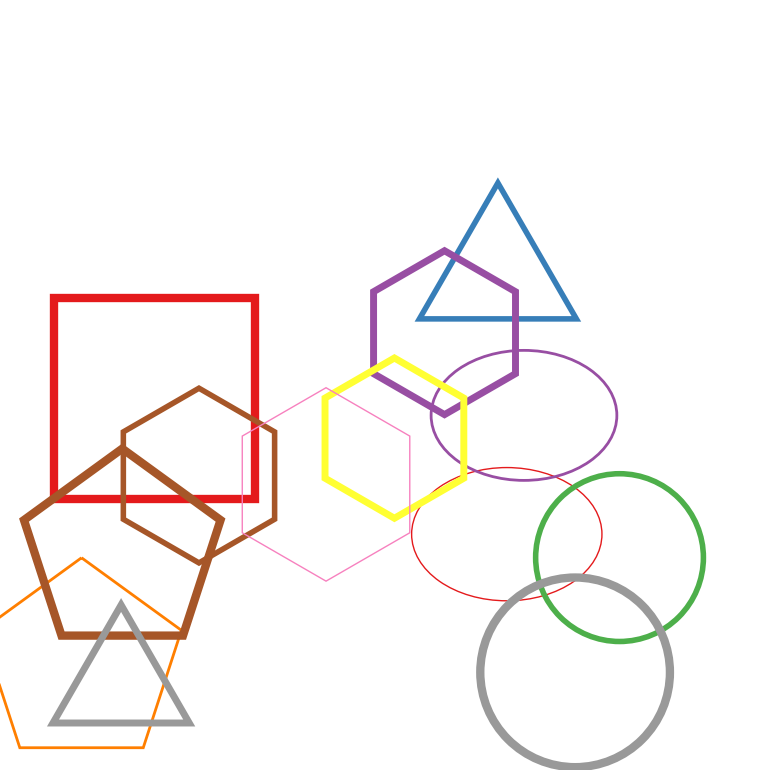[{"shape": "square", "thickness": 3, "radius": 0.65, "center": [0.2, 0.483]}, {"shape": "oval", "thickness": 0.5, "radius": 0.62, "center": [0.658, 0.306]}, {"shape": "triangle", "thickness": 2, "radius": 0.59, "center": [0.647, 0.645]}, {"shape": "circle", "thickness": 2, "radius": 0.54, "center": [0.805, 0.276]}, {"shape": "oval", "thickness": 1, "radius": 0.6, "center": [0.68, 0.461]}, {"shape": "hexagon", "thickness": 2.5, "radius": 0.53, "center": [0.577, 0.568]}, {"shape": "pentagon", "thickness": 1, "radius": 0.68, "center": [0.106, 0.139]}, {"shape": "hexagon", "thickness": 2.5, "radius": 0.52, "center": [0.512, 0.431]}, {"shape": "pentagon", "thickness": 3, "radius": 0.67, "center": [0.159, 0.283]}, {"shape": "hexagon", "thickness": 2, "radius": 0.57, "center": [0.258, 0.382]}, {"shape": "hexagon", "thickness": 0.5, "radius": 0.63, "center": [0.423, 0.371]}, {"shape": "circle", "thickness": 3, "radius": 0.62, "center": [0.747, 0.127]}, {"shape": "triangle", "thickness": 2.5, "radius": 0.51, "center": [0.157, 0.112]}]